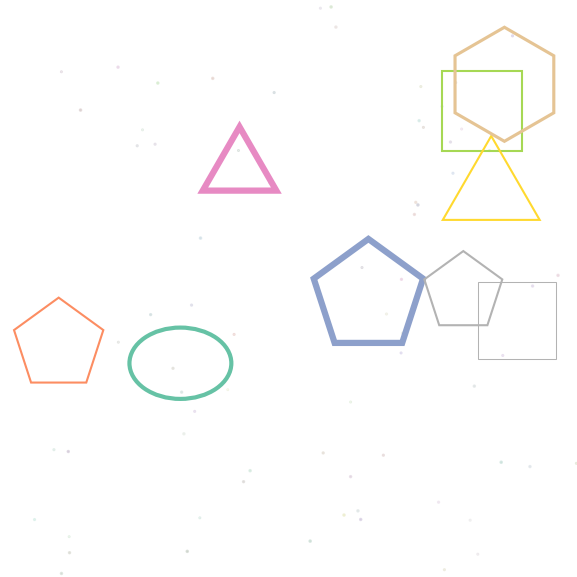[{"shape": "oval", "thickness": 2, "radius": 0.44, "center": [0.312, 0.37]}, {"shape": "pentagon", "thickness": 1, "radius": 0.41, "center": [0.102, 0.402]}, {"shape": "pentagon", "thickness": 3, "radius": 0.5, "center": [0.638, 0.486]}, {"shape": "triangle", "thickness": 3, "radius": 0.37, "center": [0.415, 0.706]}, {"shape": "square", "thickness": 1, "radius": 0.35, "center": [0.835, 0.806]}, {"shape": "triangle", "thickness": 1, "radius": 0.48, "center": [0.851, 0.667]}, {"shape": "hexagon", "thickness": 1.5, "radius": 0.49, "center": [0.873, 0.853]}, {"shape": "pentagon", "thickness": 1, "radius": 0.35, "center": [0.802, 0.493]}, {"shape": "square", "thickness": 0.5, "radius": 0.34, "center": [0.895, 0.444]}]